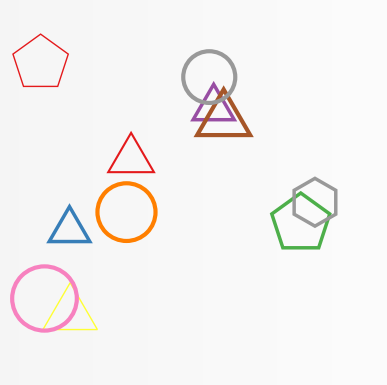[{"shape": "pentagon", "thickness": 1, "radius": 0.38, "center": [0.105, 0.836]}, {"shape": "triangle", "thickness": 1.5, "radius": 0.34, "center": [0.338, 0.587]}, {"shape": "triangle", "thickness": 2.5, "radius": 0.3, "center": [0.179, 0.403]}, {"shape": "pentagon", "thickness": 2.5, "radius": 0.39, "center": [0.776, 0.42]}, {"shape": "triangle", "thickness": 2.5, "radius": 0.31, "center": [0.551, 0.72]}, {"shape": "circle", "thickness": 3, "radius": 0.37, "center": [0.326, 0.449]}, {"shape": "triangle", "thickness": 1, "radius": 0.41, "center": [0.181, 0.185]}, {"shape": "triangle", "thickness": 3, "radius": 0.4, "center": [0.577, 0.689]}, {"shape": "circle", "thickness": 3, "radius": 0.42, "center": [0.115, 0.225]}, {"shape": "hexagon", "thickness": 2.5, "radius": 0.31, "center": [0.813, 0.475]}, {"shape": "circle", "thickness": 3, "radius": 0.34, "center": [0.54, 0.8]}]